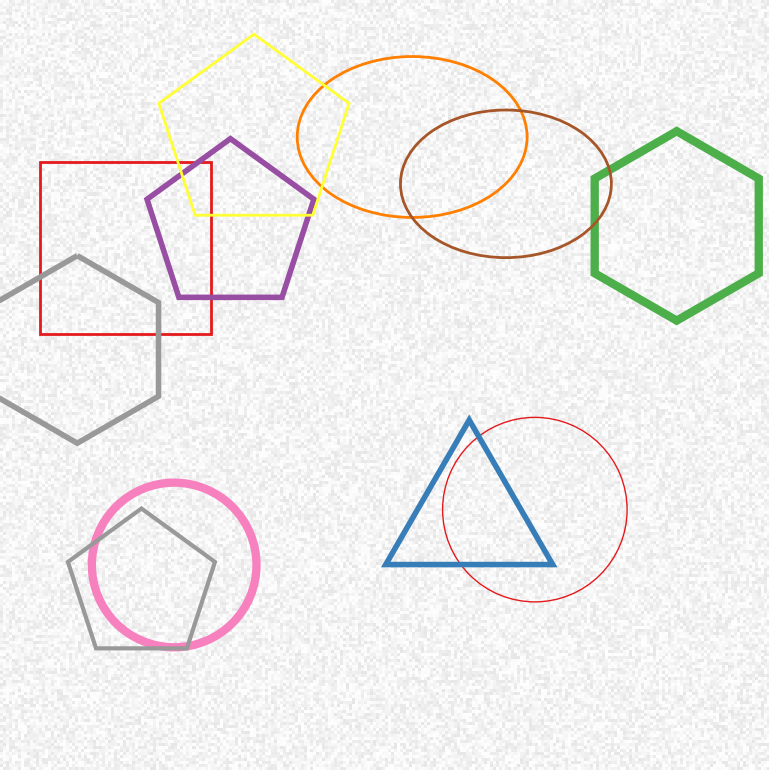[{"shape": "square", "thickness": 1, "radius": 0.56, "center": [0.163, 0.678]}, {"shape": "circle", "thickness": 0.5, "radius": 0.6, "center": [0.695, 0.338]}, {"shape": "triangle", "thickness": 2, "radius": 0.63, "center": [0.609, 0.329]}, {"shape": "hexagon", "thickness": 3, "radius": 0.62, "center": [0.879, 0.707]}, {"shape": "pentagon", "thickness": 2, "radius": 0.57, "center": [0.299, 0.706]}, {"shape": "oval", "thickness": 1, "radius": 0.75, "center": [0.535, 0.822]}, {"shape": "pentagon", "thickness": 1, "radius": 0.65, "center": [0.33, 0.826]}, {"shape": "oval", "thickness": 1, "radius": 0.68, "center": [0.657, 0.761]}, {"shape": "circle", "thickness": 3, "radius": 0.53, "center": [0.226, 0.266]}, {"shape": "pentagon", "thickness": 1.5, "radius": 0.5, "center": [0.184, 0.239]}, {"shape": "hexagon", "thickness": 2, "radius": 0.61, "center": [0.1, 0.546]}]